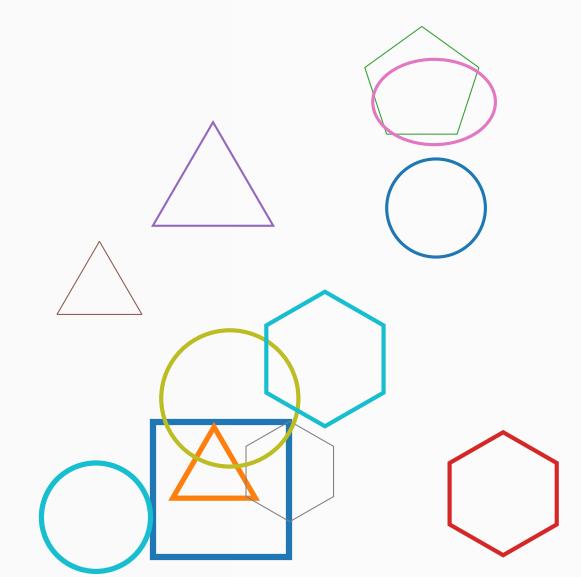[{"shape": "circle", "thickness": 1.5, "radius": 0.42, "center": [0.75, 0.639]}, {"shape": "square", "thickness": 3, "radius": 0.58, "center": [0.381, 0.151]}, {"shape": "triangle", "thickness": 2.5, "radius": 0.41, "center": [0.368, 0.178]}, {"shape": "pentagon", "thickness": 0.5, "radius": 0.52, "center": [0.726, 0.85]}, {"shape": "hexagon", "thickness": 2, "radius": 0.53, "center": [0.866, 0.144]}, {"shape": "triangle", "thickness": 1, "radius": 0.6, "center": [0.367, 0.668]}, {"shape": "triangle", "thickness": 0.5, "radius": 0.42, "center": [0.171, 0.497]}, {"shape": "oval", "thickness": 1.5, "radius": 0.53, "center": [0.747, 0.823]}, {"shape": "hexagon", "thickness": 0.5, "radius": 0.43, "center": [0.499, 0.183]}, {"shape": "circle", "thickness": 2, "radius": 0.59, "center": [0.395, 0.309]}, {"shape": "circle", "thickness": 2.5, "radius": 0.47, "center": [0.165, 0.104]}, {"shape": "hexagon", "thickness": 2, "radius": 0.58, "center": [0.559, 0.377]}]